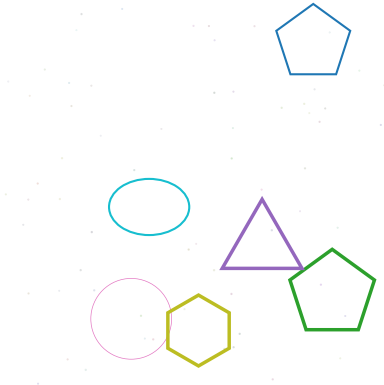[{"shape": "pentagon", "thickness": 1.5, "radius": 0.5, "center": [0.814, 0.889]}, {"shape": "pentagon", "thickness": 2.5, "radius": 0.58, "center": [0.863, 0.237]}, {"shape": "triangle", "thickness": 2.5, "radius": 0.6, "center": [0.681, 0.363]}, {"shape": "circle", "thickness": 0.5, "radius": 0.52, "center": [0.341, 0.172]}, {"shape": "hexagon", "thickness": 2.5, "radius": 0.46, "center": [0.516, 0.142]}, {"shape": "oval", "thickness": 1.5, "radius": 0.52, "center": [0.387, 0.462]}]